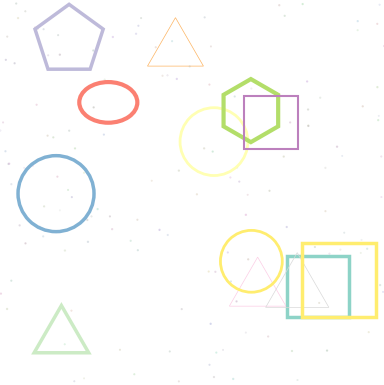[{"shape": "square", "thickness": 2.5, "radius": 0.4, "center": [0.826, 0.255]}, {"shape": "circle", "thickness": 2, "radius": 0.44, "center": [0.556, 0.632]}, {"shape": "pentagon", "thickness": 2.5, "radius": 0.47, "center": [0.179, 0.896]}, {"shape": "oval", "thickness": 3, "radius": 0.38, "center": [0.281, 0.734]}, {"shape": "circle", "thickness": 2.5, "radius": 0.49, "center": [0.146, 0.497]}, {"shape": "triangle", "thickness": 0.5, "radius": 0.42, "center": [0.456, 0.87]}, {"shape": "hexagon", "thickness": 3, "radius": 0.41, "center": [0.652, 0.713]}, {"shape": "triangle", "thickness": 0.5, "radius": 0.42, "center": [0.669, 0.247]}, {"shape": "triangle", "thickness": 0.5, "radius": 0.47, "center": [0.772, 0.249]}, {"shape": "square", "thickness": 1.5, "radius": 0.35, "center": [0.704, 0.682]}, {"shape": "triangle", "thickness": 2.5, "radius": 0.41, "center": [0.16, 0.125]}, {"shape": "circle", "thickness": 2, "radius": 0.4, "center": [0.653, 0.321]}, {"shape": "square", "thickness": 2.5, "radius": 0.48, "center": [0.88, 0.272]}]